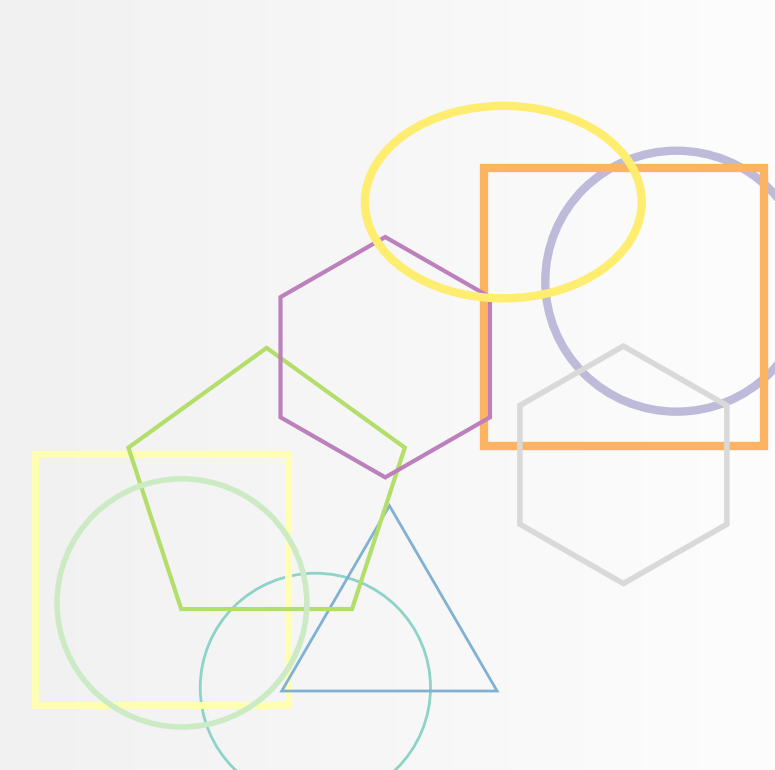[{"shape": "circle", "thickness": 1, "radius": 0.74, "center": [0.407, 0.107]}, {"shape": "square", "thickness": 2.5, "radius": 0.81, "center": [0.208, 0.247]}, {"shape": "circle", "thickness": 3, "radius": 0.85, "center": [0.873, 0.635]}, {"shape": "triangle", "thickness": 1, "radius": 0.8, "center": [0.502, 0.183]}, {"shape": "square", "thickness": 3, "radius": 0.9, "center": [0.805, 0.602]}, {"shape": "pentagon", "thickness": 1.5, "radius": 0.94, "center": [0.344, 0.361]}, {"shape": "hexagon", "thickness": 2, "radius": 0.77, "center": [0.804, 0.396]}, {"shape": "hexagon", "thickness": 1.5, "radius": 0.78, "center": [0.497, 0.536]}, {"shape": "circle", "thickness": 2, "radius": 0.81, "center": [0.235, 0.217]}, {"shape": "oval", "thickness": 3, "radius": 0.89, "center": [0.649, 0.737]}]